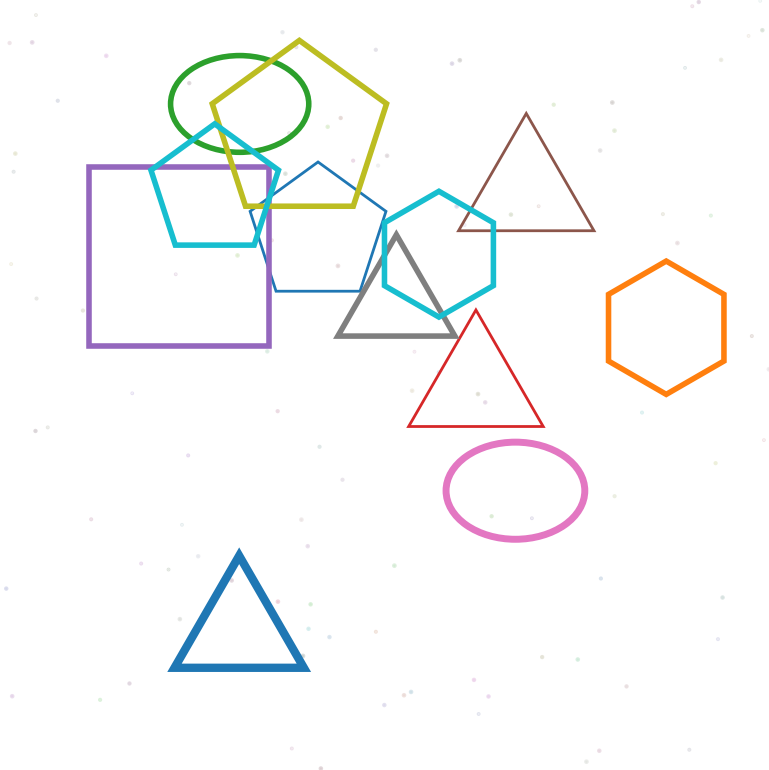[{"shape": "triangle", "thickness": 3, "radius": 0.49, "center": [0.311, 0.181]}, {"shape": "pentagon", "thickness": 1, "radius": 0.46, "center": [0.413, 0.697]}, {"shape": "hexagon", "thickness": 2, "radius": 0.43, "center": [0.865, 0.574]}, {"shape": "oval", "thickness": 2, "radius": 0.45, "center": [0.311, 0.865]}, {"shape": "triangle", "thickness": 1, "radius": 0.5, "center": [0.618, 0.497]}, {"shape": "square", "thickness": 2, "radius": 0.58, "center": [0.233, 0.667]}, {"shape": "triangle", "thickness": 1, "radius": 0.51, "center": [0.683, 0.751]}, {"shape": "oval", "thickness": 2.5, "radius": 0.45, "center": [0.669, 0.363]}, {"shape": "triangle", "thickness": 2, "radius": 0.44, "center": [0.515, 0.607]}, {"shape": "pentagon", "thickness": 2, "radius": 0.6, "center": [0.389, 0.828]}, {"shape": "hexagon", "thickness": 2, "radius": 0.41, "center": [0.57, 0.67]}, {"shape": "pentagon", "thickness": 2, "radius": 0.44, "center": [0.279, 0.752]}]